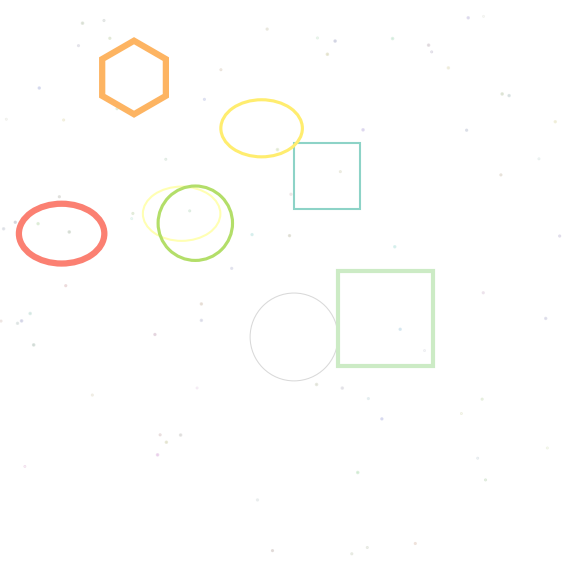[{"shape": "square", "thickness": 1, "radius": 0.29, "center": [0.566, 0.695]}, {"shape": "oval", "thickness": 1, "radius": 0.34, "center": [0.314, 0.629]}, {"shape": "oval", "thickness": 3, "radius": 0.37, "center": [0.107, 0.595]}, {"shape": "hexagon", "thickness": 3, "radius": 0.32, "center": [0.232, 0.865]}, {"shape": "circle", "thickness": 1.5, "radius": 0.32, "center": [0.338, 0.613]}, {"shape": "circle", "thickness": 0.5, "radius": 0.38, "center": [0.509, 0.416]}, {"shape": "square", "thickness": 2, "radius": 0.41, "center": [0.667, 0.448]}, {"shape": "oval", "thickness": 1.5, "radius": 0.35, "center": [0.453, 0.777]}]